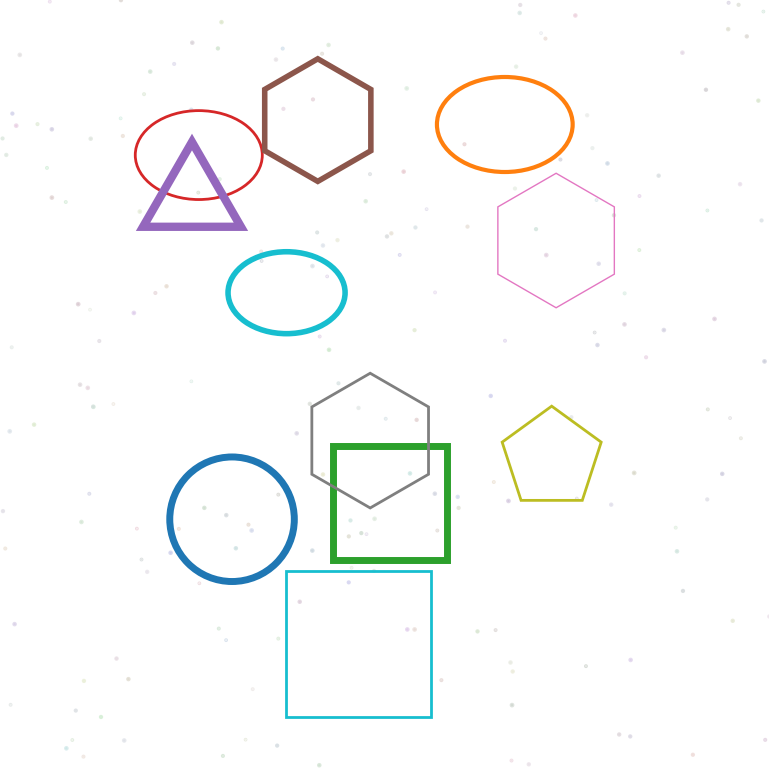[{"shape": "circle", "thickness": 2.5, "radius": 0.4, "center": [0.301, 0.326]}, {"shape": "oval", "thickness": 1.5, "radius": 0.44, "center": [0.656, 0.838]}, {"shape": "square", "thickness": 2.5, "radius": 0.37, "center": [0.506, 0.347]}, {"shape": "oval", "thickness": 1, "radius": 0.41, "center": [0.258, 0.799]}, {"shape": "triangle", "thickness": 3, "radius": 0.37, "center": [0.249, 0.742]}, {"shape": "hexagon", "thickness": 2, "radius": 0.4, "center": [0.413, 0.844]}, {"shape": "hexagon", "thickness": 0.5, "radius": 0.44, "center": [0.722, 0.688]}, {"shape": "hexagon", "thickness": 1, "radius": 0.44, "center": [0.481, 0.428]}, {"shape": "pentagon", "thickness": 1, "radius": 0.34, "center": [0.716, 0.405]}, {"shape": "oval", "thickness": 2, "radius": 0.38, "center": [0.372, 0.62]}, {"shape": "square", "thickness": 1, "radius": 0.47, "center": [0.466, 0.163]}]